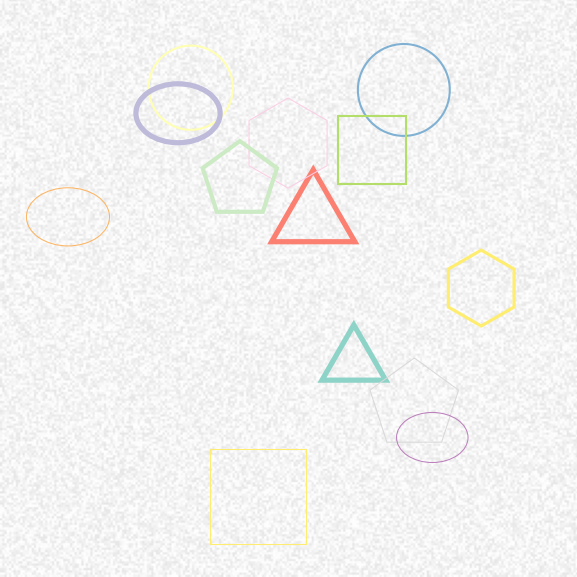[{"shape": "triangle", "thickness": 2.5, "radius": 0.32, "center": [0.613, 0.373]}, {"shape": "circle", "thickness": 1, "radius": 0.36, "center": [0.33, 0.847]}, {"shape": "oval", "thickness": 2.5, "radius": 0.36, "center": [0.308, 0.803]}, {"shape": "triangle", "thickness": 2.5, "radius": 0.42, "center": [0.542, 0.622]}, {"shape": "circle", "thickness": 1, "radius": 0.4, "center": [0.699, 0.843]}, {"shape": "oval", "thickness": 0.5, "radius": 0.36, "center": [0.118, 0.624]}, {"shape": "square", "thickness": 1, "radius": 0.3, "center": [0.644, 0.74]}, {"shape": "hexagon", "thickness": 0.5, "radius": 0.39, "center": [0.499, 0.751]}, {"shape": "pentagon", "thickness": 0.5, "radius": 0.4, "center": [0.717, 0.299]}, {"shape": "oval", "thickness": 0.5, "radius": 0.31, "center": [0.749, 0.242]}, {"shape": "pentagon", "thickness": 2, "radius": 0.34, "center": [0.415, 0.687]}, {"shape": "square", "thickness": 0.5, "radius": 0.41, "center": [0.446, 0.139]}, {"shape": "hexagon", "thickness": 1.5, "radius": 0.33, "center": [0.833, 0.5]}]